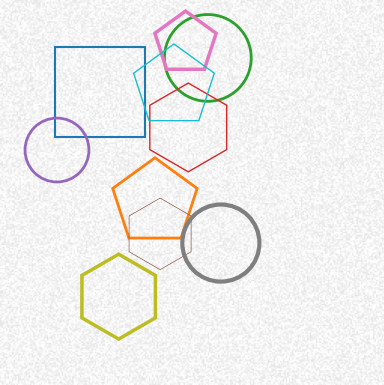[{"shape": "square", "thickness": 1.5, "radius": 0.58, "center": [0.26, 0.76]}, {"shape": "pentagon", "thickness": 2, "radius": 0.58, "center": [0.402, 0.475]}, {"shape": "circle", "thickness": 2, "radius": 0.56, "center": [0.54, 0.85]}, {"shape": "hexagon", "thickness": 1, "radius": 0.58, "center": [0.489, 0.669]}, {"shape": "circle", "thickness": 2, "radius": 0.41, "center": [0.148, 0.61]}, {"shape": "hexagon", "thickness": 0.5, "radius": 0.46, "center": [0.416, 0.393]}, {"shape": "pentagon", "thickness": 2.5, "radius": 0.42, "center": [0.482, 0.888]}, {"shape": "circle", "thickness": 3, "radius": 0.5, "center": [0.574, 0.369]}, {"shape": "hexagon", "thickness": 2.5, "radius": 0.55, "center": [0.308, 0.23]}, {"shape": "pentagon", "thickness": 1, "radius": 0.55, "center": [0.452, 0.776]}]